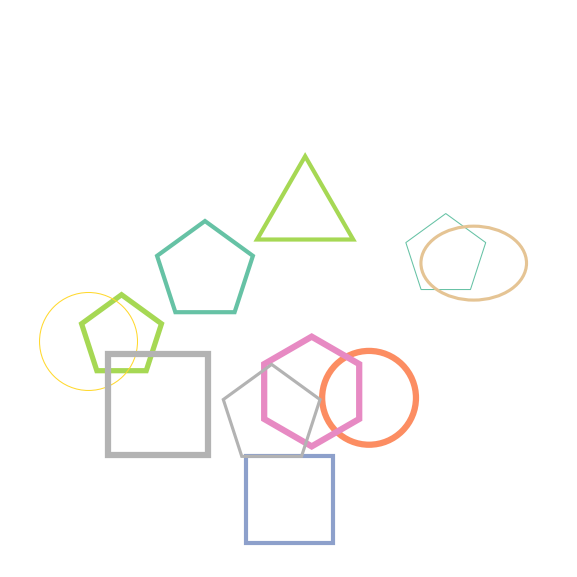[{"shape": "pentagon", "thickness": 2, "radius": 0.44, "center": [0.355, 0.529]}, {"shape": "pentagon", "thickness": 0.5, "radius": 0.36, "center": [0.772, 0.557]}, {"shape": "circle", "thickness": 3, "radius": 0.41, "center": [0.639, 0.31]}, {"shape": "square", "thickness": 2, "radius": 0.38, "center": [0.501, 0.134]}, {"shape": "hexagon", "thickness": 3, "radius": 0.48, "center": [0.54, 0.321]}, {"shape": "triangle", "thickness": 2, "radius": 0.48, "center": [0.528, 0.632]}, {"shape": "pentagon", "thickness": 2.5, "radius": 0.36, "center": [0.21, 0.416]}, {"shape": "circle", "thickness": 0.5, "radius": 0.42, "center": [0.153, 0.408]}, {"shape": "oval", "thickness": 1.5, "radius": 0.46, "center": [0.82, 0.544]}, {"shape": "pentagon", "thickness": 1.5, "radius": 0.44, "center": [0.47, 0.28]}, {"shape": "square", "thickness": 3, "radius": 0.44, "center": [0.273, 0.299]}]